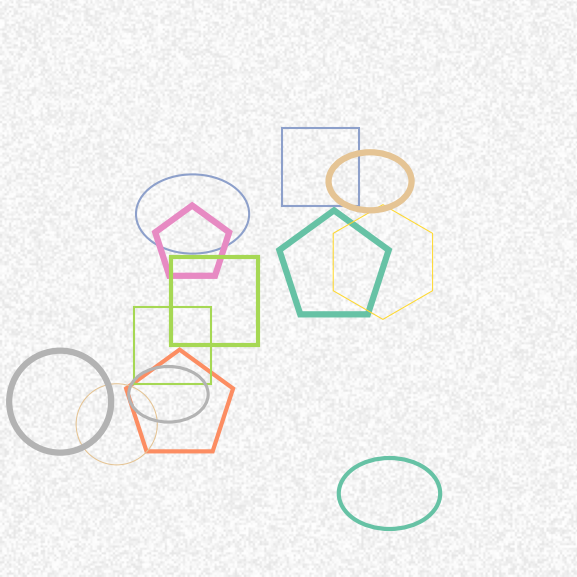[{"shape": "oval", "thickness": 2, "radius": 0.44, "center": [0.674, 0.145]}, {"shape": "pentagon", "thickness": 3, "radius": 0.5, "center": [0.578, 0.535]}, {"shape": "pentagon", "thickness": 2, "radius": 0.49, "center": [0.311, 0.296]}, {"shape": "oval", "thickness": 1, "radius": 0.49, "center": [0.333, 0.629]}, {"shape": "square", "thickness": 1, "radius": 0.34, "center": [0.555, 0.71]}, {"shape": "pentagon", "thickness": 3, "radius": 0.34, "center": [0.333, 0.576]}, {"shape": "square", "thickness": 1, "radius": 0.33, "center": [0.299, 0.4]}, {"shape": "square", "thickness": 2, "radius": 0.38, "center": [0.371, 0.478]}, {"shape": "hexagon", "thickness": 0.5, "radius": 0.5, "center": [0.663, 0.545]}, {"shape": "oval", "thickness": 3, "radius": 0.36, "center": [0.641, 0.685]}, {"shape": "circle", "thickness": 0.5, "radius": 0.35, "center": [0.202, 0.264]}, {"shape": "circle", "thickness": 3, "radius": 0.44, "center": [0.104, 0.304]}, {"shape": "oval", "thickness": 1.5, "radius": 0.34, "center": [0.292, 0.316]}]